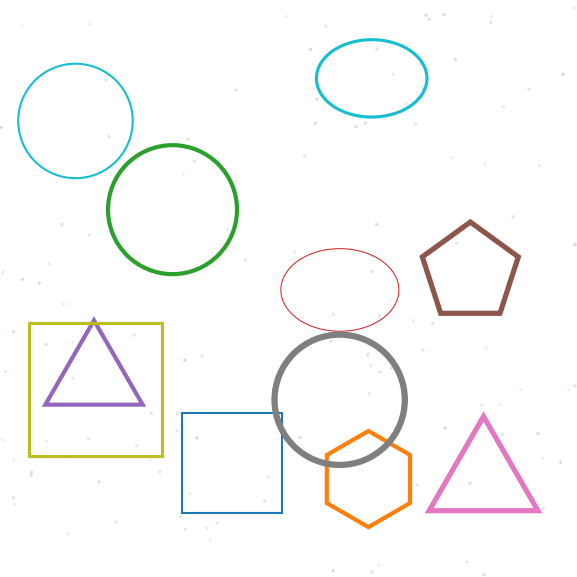[{"shape": "square", "thickness": 1, "radius": 0.43, "center": [0.402, 0.198]}, {"shape": "hexagon", "thickness": 2, "radius": 0.42, "center": [0.638, 0.17]}, {"shape": "circle", "thickness": 2, "radius": 0.56, "center": [0.299, 0.636]}, {"shape": "oval", "thickness": 0.5, "radius": 0.51, "center": [0.588, 0.497]}, {"shape": "triangle", "thickness": 2, "radius": 0.49, "center": [0.163, 0.347]}, {"shape": "pentagon", "thickness": 2.5, "radius": 0.44, "center": [0.814, 0.527]}, {"shape": "triangle", "thickness": 2.5, "radius": 0.54, "center": [0.837, 0.169]}, {"shape": "circle", "thickness": 3, "radius": 0.56, "center": [0.588, 0.307]}, {"shape": "square", "thickness": 1.5, "radius": 0.58, "center": [0.165, 0.324]}, {"shape": "circle", "thickness": 1, "radius": 0.5, "center": [0.131, 0.79]}, {"shape": "oval", "thickness": 1.5, "radius": 0.48, "center": [0.644, 0.863]}]